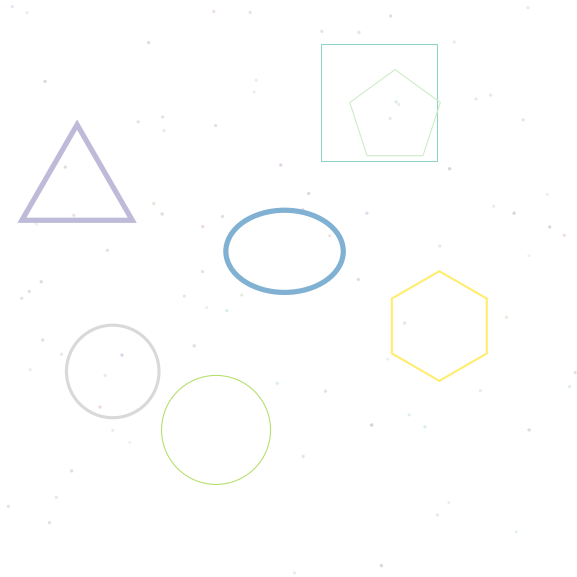[{"shape": "square", "thickness": 0.5, "radius": 0.5, "center": [0.657, 0.822]}, {"shape": "triangle", "thickness": 2.5, "radius": 0.55, "center": [0.133, 0.673]}, {"shape": "oval", "thickness": 2.5, "radius": 0.51, "center": [0.493, 0.564]}, {"shape": "circle", "thickness": 0.5, "radius": 0.47, "center": [0.374, 0.255]}, {"shape": "circle", "thickness": 1.5, "radius": 0.4, "center": [0.195, 0.356]}, {"shape": "pentagon", "thickness": 0.5, "radius": 0.41, "center": [0.684, 0.796]}, {"shape": "hexagon", "thickness": 1, "radius": 0.47, "center": [0.761, 0.435]}]